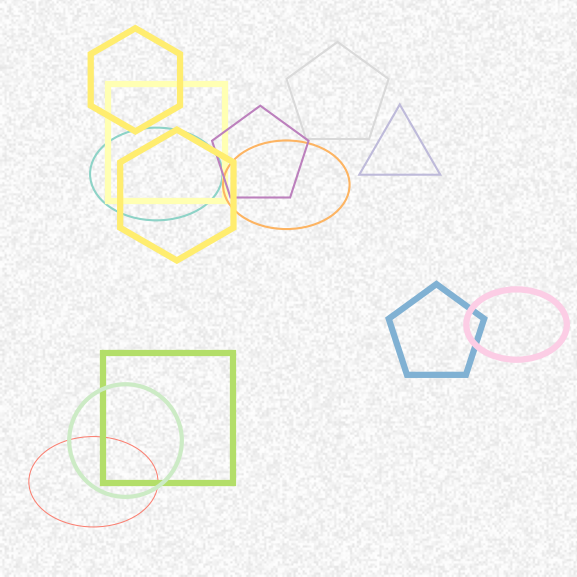[{"shape": "oval", "thickness": 1, "radius": 0.57, "center": [0.271, 0.698]}, {"shape": "square", "thickness": 3, "radius": 0.51, "center": [0.289, 0.752]}, {"shape": "triangle", "thickness": 1, "radius": 0.41, "center": [0.692, 0.737]}, {"shape": "oval", "thickness": 0.5, "radius": 0.56, "center": [0.162, 0.165]}, {"shape": "pentagon", "thickness": 3, "radius": 0.43, "center": [0.756, 0.42]}, {"shape": "oval", "thickness": 1, "radius": 0.55, "center": [0.496, 0.679]}, {"shape": "square", "thickness": 3, "radius": 0.56, "center": [0.292, 0.275]}, {"shape": "oval", "thickness": 3, "radius": 0.44, "center": [0.895, 0.437]}, {"shape": "pentagon", "thickness": 1, "radius": 0.46, "center": [0.585, 0.834]}, {"shape": "pentagon", "thickness": 1, "radius": 0.44, "center": [0.451, 0.728]}, {"shape": "circle", "thickness": 2, "radius": 0.49, "center": [0.217, 0.236]}, {"shape": "hexagon", "thickness": 3, "radius": 0.45, "center": [0.234, 0.861]}, {"shape": "hexagon", "thickness": 3, "radius": 0.57, "center": [0.306, 0.661]}]